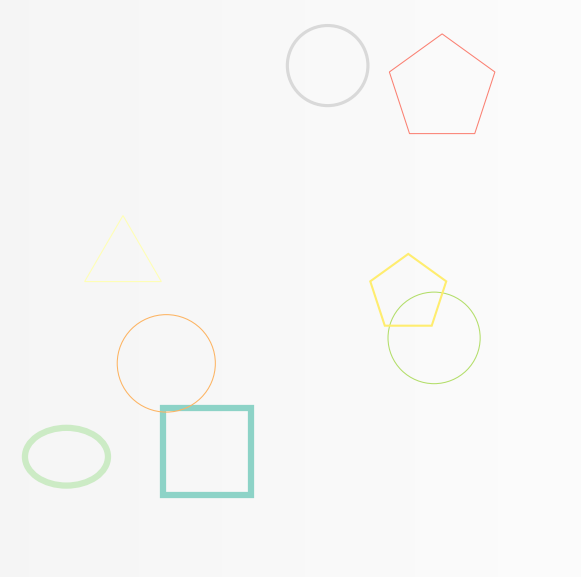[{"shape": "square", "thickness": 3, "radius": 0.38, "center": [0.356, 0.217]}, {"shape": "triangle", "thickness": 0.5, "radius": 0.38, "center": [0.212, 0.55]}, {"shape": "pentagon", "thickness": 0.5, "radius": 0.48, "center": [0.761, 0.845]}, {"shape": "circle", "thickness": 0.5, "radius": 0.42, "center": [0.286, 0.37]}, {"shape": "circle", "thickness": 0.5, "radius": 0.4, "center": [0.747, 0.414]}, {"shape": "circle", "thickness": 1.5, "radius": 0.35, "center": [0.564, 0.886]}, {"shape": "oval", "thickness": 3, "radius": 0.36, "center": [0.114, 0.208]}, {"shape": "pentagon", "thickness": 1, "radius": 0.34, "center": [0.702, 0.491]}]